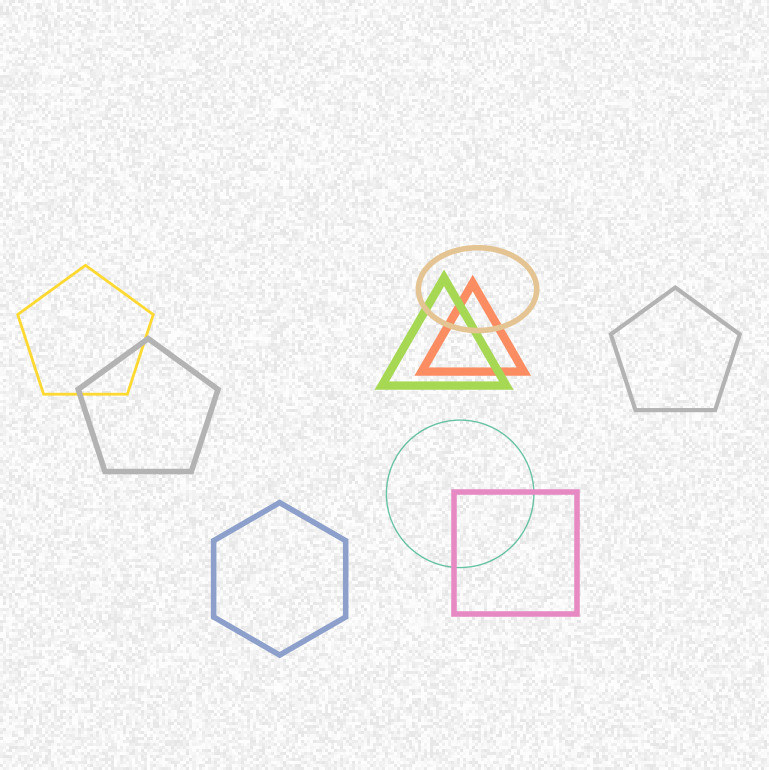[{"shape": "circle", "thickness": 0.5, "radius": 0.48, "center": [0.598, 0.359]}, {"shape": "triangle", "thickness": 3, "radius": 0.38, "center": [0.614, 0.556]}, {"shape": "hexagon", "thickness": 2, "radius": 0.5, "center": [0.363, 0.248]}, {"shape": "square", "thickness": 2, "radius": 0.4, "center": [0.67, 0.282]}, {"shape": "triangle", "thickness": 3, "radius": 0.47, "center": [0.577, 0.546]}, {"shape": "pentagon", "thickness": 1, "radius": 0.46, "center": [0.111, 0.563]}, {"shape": "oval", "thickness": 2, "radius": 0.38, "center": [0.62, 0.625]}, {"shape": "pentagon", "thickness": 2, "radius": 0.48, "center": [0.192, 0.465]}, {"shape": "pentagon", "thickness": 1.5, "radius": 0.44, "center": [0.877, 0.539]}]